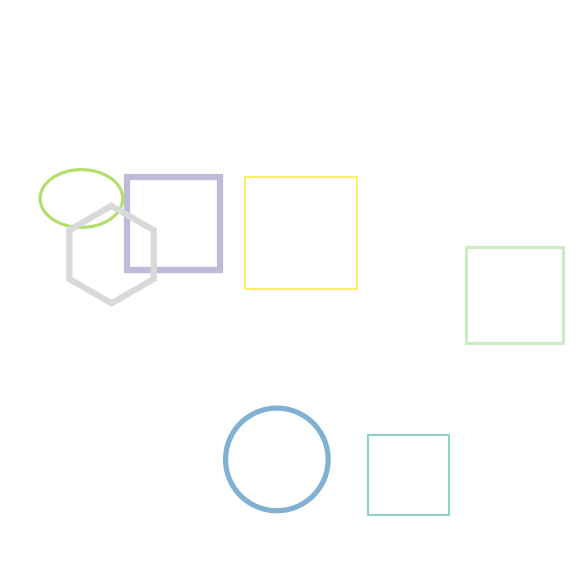[{"shape": "square", "thickness": 1, "radius": 0.35, "center": [0.707, 0.177]}, {"shape": "square", "thickness": 3, "radius": 0.4, "center": [0.3, 0.612]}, {"shape": "circle", "thickness": 2.5, "radius": 0.44, "center": [0.479, 0.204]}, {"shape": "oval", "thickness": 1.5, "radius": 0.36, "center": [0.141, 0.655]}, {"shape": "hexagon", "thickness": 3, "radius": 0.42, "center": [0.193, 0.558]}, {"shape": "square", "thickness": 1.5, "radius": 0.42, "center": [0.891, 0.489]}, {"shape": "square", "thickness": 1, "radius": 0.49, "center": [0.522, 0.596]}]